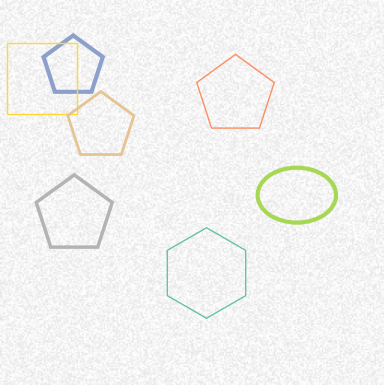[{"shape": "hexagon", "thickness": 1, "radius": 0.59, "center": [0.536, 0.291]}, {"shape": "pentagon", "thickness": 1, "radius": 0.53, "center": [0.612, 0.753]}, {"shape": "pentagon", "thickness": 3, "radius": 0.4, "center": [0.19, 0.827]}, {"shape": "oval", "thickness": 3, "radius": 0.51, "center": [0.771, 0.493]}, {"shape": "square", "thickness": 1, "radius": 0.46, "center": [0.109, 0.797]}, {"shape": "pentagon", "thickness": 2, "radius": 0.45, "center": [0.262, 0.672]}, {"shape": "pentagon", "thickness": 2.5, "radius": 0.52, "center": [0.193, 0.442]}]